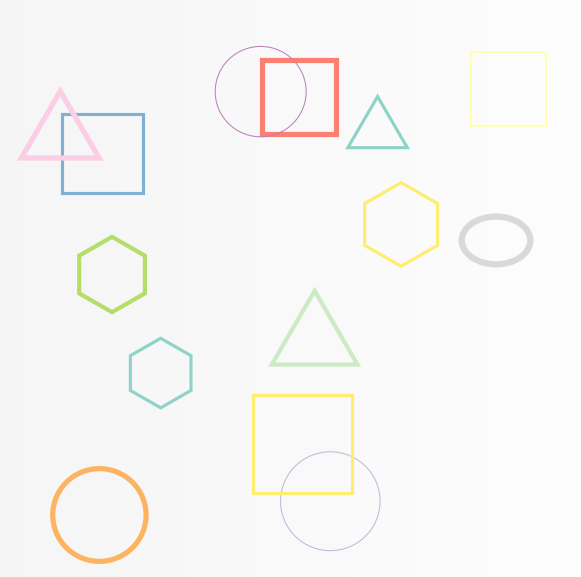[{"shape": "triangle", "thickness": 1.5, "radius": 0.3, "center": [0.65, 0.773]}, {"shape": "hexagon", "thickness": 1.5, "radius": 0.3, "center": [0.276, 0.353]}, {"shape": "square", "thickness": 1, "radius": 0.32, "center": [0.875, 0.846]}, {"shape": "circle", "thickness": 0.5, "radius": 0.43, "center": [0.568, 0.131]}, {"shape": "square", "thickness": 2.5, "radius": 0.32, "center": [0.514, 0.83]}, {"shape": "square", "thickness": 1.5, "radius": 0.35, "center": [0.176, 0.733]}, {"shape": "circle", "thickness": 2.5, "radius": 0.4, "center": [0.171, 0.107]}, {"shape": "hexagon", "thickness": 2, "radius": 0.33, "center": [0.193, 0.524]}, {"shape": "triangle", "thickness": 2.5, "radius": 0.39, "center": [0.104, 0.764]}, {"shape": "oval", "thickness": 3, "radius": 0.3, "center": [0.853, 0.583]}, {"shape": "circle", "thickness": 0.5, "radius": 0.39, "center": [0.448, 0.841]}, {"shape": "triangle", "thickness": 2, "radius": 0.43, "center": [0.541, 0.41]}, {"shape": "hexagon", "thickness": 1.5, "radius": 0.36, "center": [0.69, 0.611]}, {"shape": "square", "thickness": 1.5, "radius": 0.42, "center": [0.521, 0.23]}]